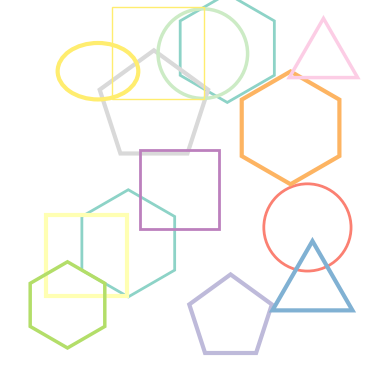[{"shape": "hexagon", "thickness": 2, "radius": 0.7, "center": [0.333, 0.368]}, {"shape": "hexagon", "thickness": 2, "radius": 0.71, "center": [0.59, 0.875]}, {"shape": "square", "thickness": 3, "radius": 0.53, "center": [0.224, 0.336]}, {"shape": "pentagon", "thickness": 3, "radius": 0.56, "center": [0.599, 0.174]}, {"shape": "circle", "thickness": 2, "radius": 0.57, "center": [0.799, 0.409]}, {"shape": "triangle", "thickness": 3, "radius": 0.6, "center": [0.812, 0.254]}, {"shape": "hexagon", "thickness": 3, "radius": 0.73, "center": [0.755, 0.668]}, {"shape": "hexagon", "thickness": 2.5, "radius": 0.56, "center": [0.175, 0.208]}, {"shape": "triangle", "thickness": 2.5, "radius": 0.51, "center": [0.84, 0.85]}, {"shape": "pentagon", "thickness": 3, "radius": 0.74, "center": [0.4, 0.721]}, {"shape": "square", "thickness": 2, "radius": 0.51, "center": [0.467, 0.508]}, {"shape": "circle", "thickness": 2.5, "radius": 0.58, "center": [0.527, 0.861]}, {"shape": "oval", "thickness": 3, "radius": 0.52, "center": [0.254, 0.815]}, {"shape": "square", "thickness": 1, "radius": 0.6, "center": [0.411, 0.861]}]